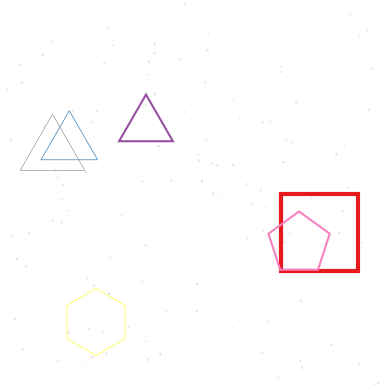[{"shape": "square", "thickness": 3, "radius": 0.5, "center": [0.829, 0.396]}, {"shape": "triangle", "thickness": 0.5, "radius": 0.42, "center": [0.18, 0.627]}, {"shape": "triangle", "thickness": 1.5, "radius": 0.4, "center": [0.379, 0.674]}, {"shape": "hexagon", "thickness": 0.5, "radius": 0.43, "center": [0.249, 0.163]}, {"shape": "pentagon", "thickness": 1.5, "radius": 0.42, "center": [0.777, 0.367]}, {"shape": "triangle", "thickness": 0.5, "radius": 0.49, "center": [0.136, 0.606]}]